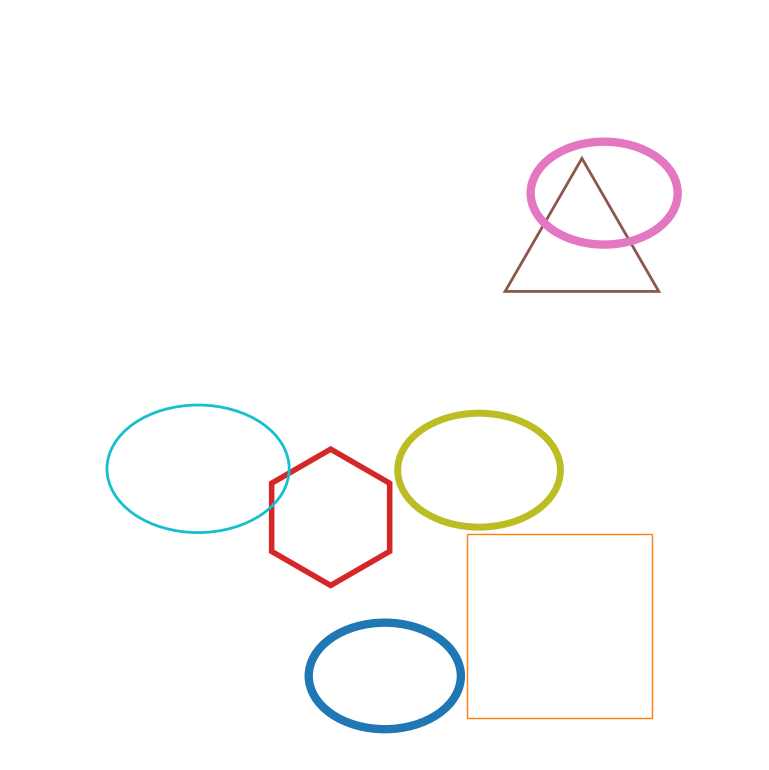[{"shape": "oval", "thickness": 3, "radius": 0.49, "center": [0.5, 0.122]}, {"shape": "square", "thickness": 0.5, "radius": 0.6, "center": [0.727, 0.187]}, {"shape": "hexagon", "thickness": 2, "radius": 0.44, "center": [0.429, 0.328]}, {"shape": "triangle", "thickness": 1, "radius": 0.58, "center": [0.756, 0.679]}, {"shape": "oval", "thickness": 3, "radius": 0.48, "center": [0.785, 0.749]}, {"shape": "oval", "thickness": 2.5, "radius": 0.53, "center": [0.622, 0.389]}, {"shape": "oval", "thickness": 1, "radius": 0.59, "center": [0.257, 0.391]}]